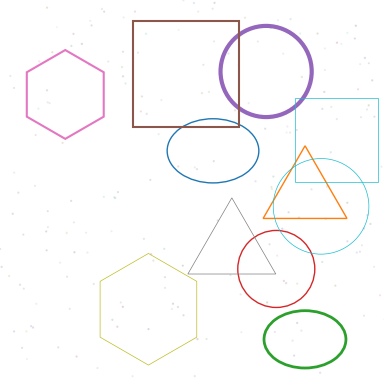[{"shape": "oval", "thickness": 1, "radius": 0.6, "center": [0.553, 0.608]}, {"shape": "triangle", "thickness": 1, "radius": 0.63, "center": [0.792, 0.496]}, {"shape": "oval", "thickness": 2, "radius": 0.53, "center": [0.792, 0.119]}, {"shape": "circle", "thickness": 1, "radius": 0.5, "center": [0.718, 0.301]}, {"shape": "circle", "thickness": 3, "radius": 0.59, "center": [0.691, 0.814]}, {"shape": "square", "thickness": 1.5, "radius": 0.69, "center": [0.482, 0.809]}, {"shape": "hexagon", "thickness": 1.5, "radius": 0.58, "center": [0.17, 0.755]}, {"shape": "triangle", "thickness": 0.5, "radius": 0.66, "center": [0.602, 0.354]}, {"shape": "hexagon", "thickness": 0.5, "radius": 0.72, "center": [0.386, 0.197]}, {"shape": "circle", "thickness": 0.5, "radius": 0.62, "center": [0.834, 0.464]}, {"shape": "square", "thickness": 0.5, "radius": 0.54, "center": [0.874, 0.636]}]